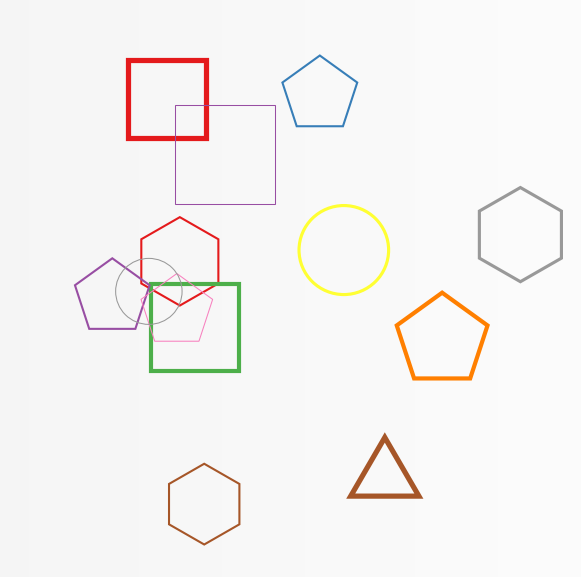[{"shape": "hexagon", "thickness": 1, "radius": 0.38, "center": [0.309, 0.547]}, {"shape": "square", "thickness": 2.5, "radius": 0.34, "center": [0.287, 0.827]}, {"shape": "pentagon", "thickness": 1, "radius": 0.34, "center": [0.55, 0.835]}, {"shape": "square", "thickness": 2, "radius": 0.38, "center": [0.336, 0.432]}, {"shape": "pentagon", "thickness": 1, "radius": 0.34, "center": [0.193, 0.484]}, {"shape": "square", "thickness": 0.5, "radius": 0.43, "center": [0.387, 0.732]}, {"shape": "pentagon", "thickness": 2, "radius": 0.41, "center": [0.761, 0.41]}, {"shape": "circle", "thickness": 1.5, "radius": 0.39, "center": [0.592, 0.566]}, {"shape": "triangle", "thickness": 2.5, "radius": 0.34, "center": [0.662, 0.174]}, {"shape": "hexagon", "thickness": 1, "radius": 0.35, "center": [0.351, 0.126]}, {"shape": "pentagon", "thickness": 0.5, "radius": 0.32, "center": [0.304, 0.461]}, {"shape": "hexagon", "thickness": 1.5, "radius": 0.41, "center": [0.895, 0.593]}, {"shape": "circle", "thickness": 0.5, "radius": 0.29, "center": [0.256, 0.495]}]